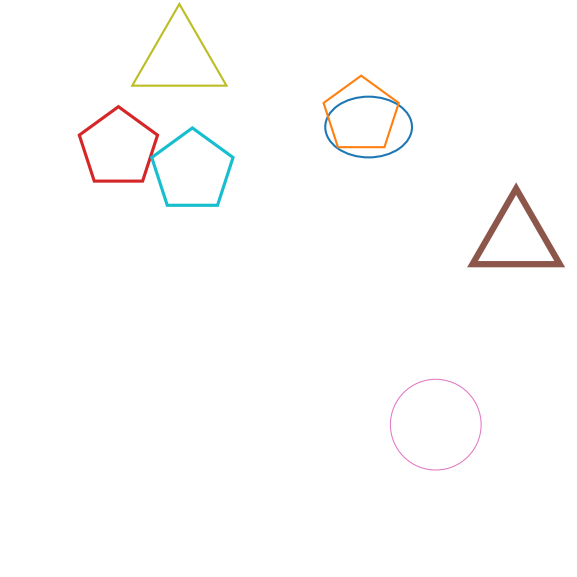[{"shape": "oval", "thickness": 1, "radius": 0.38, "center": [0.638, 0.779]}, {"shape": "pentagon", "thickness": 1, "radius": 0.34, "center": [0.625, 0.8]}, {"shape": "pentagon", "thickness": 1.5, "radius": 0.36, "center": [0.205, 0.743]}, {"shape": "triangle", "thickness": 3, "radius": 0.44, "center": [0.894, 0.585]}, {"shape": "circle", "thickness": 0.5, "radius": 0.39, "center": [0.755, 0.264]}, {"shape": "triangle", "thickness": 1, "radius": 0.47, "center": [0.311, 0.898]}, {"shape": "pentagon", "thickness": 1.5, "radius": 0.37, "center": [0.333, 0.704]}]